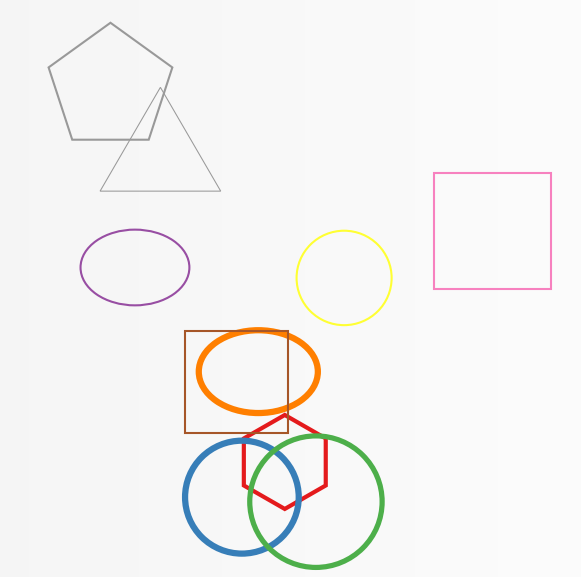[{"shape": "hexagon", "thickness": 2, "radius": 0.41, "center": [0.49, 0.199]}, {"shape": "circle", "thickness": 3, "radius": 0.49, "center": [0.416, 0.138]}, {"shape": "circle", "thickness": 2.5, "radius": 0.57, "center": [0.544, 0.13]}, {"shape": "oval", "thickness": 1, "radius": 0.47, "center": [0.232, 0.536]}, {"shape": "oval", "thickness": 3, "radius": 0.51, "center": [0.444, 0.356]}, {"shape": "circle", "thickness": 1, "radius": 0.41, "center": [0.592, 0.518]}, {"shape": "square", "thickness": 1, "radius": 0.44, "center": [0.407, 0.338]}, {"shape": "square", "thickness": 1, "radius": 0.5, "center": [0.847, 0.599]}, {"shape": "triangle", "thickness": 0.5, "radius": 0.6, "center": [0.276, 0.728]}, {"shape": "pentagon", "thickness": 1, "radius": 0.56, "center": [0.19, 0.848]}]